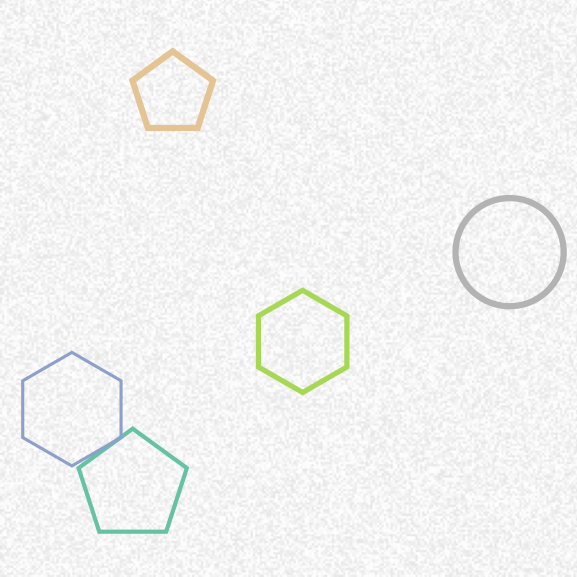[{"shape": "pentagon", "thickness": 2, "radius": 0.49, "center": [0.23, 0.158]}, {"shape": "hexagon", "thickness": 1.5, "radius": 0.49, "center": [0.124, 0.291]}, {"shape": "hexagon", "thickness": 2.5, "radius": 0.44, "center": [0.524, 0.408]}, {"shape": "pentagon", "thickness": 3, "radius": 0.37, "center": [0.299, 0.837]}, {"shape": "circle", "thickness": 3, "radius": 0.47, "center": [0.882, 0.563]}]